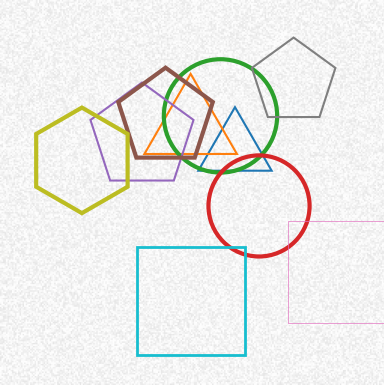[{"shape": "triangle", "thickness": 1.5, "radius": 0.55, "center": [0.61, 0.612]}, {"shape": "triangle", "thickness": 1.5, "radius": 0.69, "center": [0.495, 0.669]}, {"shape": "circle", "thickness": 3, "radius": 0.74, "center": [0.573, 0.699]}, {"shape": "circle", "thickness": 3, "radius": 0.66, "center": [0.673, 0.465]}, {"shape": "pentagon", "thickness": 1.5, "radius": 0.7, "center": [0.369, 0.645]}, {"shape": "pentagon", "thickness": 3, "radius": 0.65, "center": [0.43, 0.695]}, {"shape": "square", "thickness": 0.5, "radius": 0.66, "center": [0.88, 0.294]}, {"shape": "pentagon", "thickness": 1.5, "radius": 0.57, "center": [0.763, 0.788]}, {"shape": "hexagon", "thickness": 3, "radius": 0.69, "center": [0.213, 0.583]}, {"shape": "square", "thickness": 2, "radius": 0.7, "center": [0.495, 0.218]}]